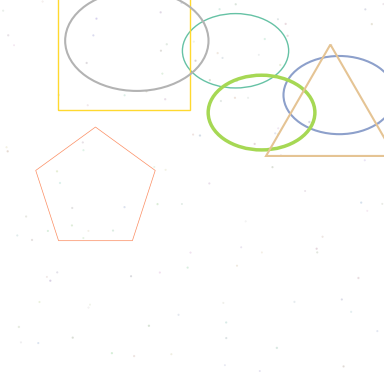[{"shape": "oval", "thickness": 1, "radius": 0.69, "center": [0.612, 0.868]}, {"shape": "pentagon", "thickness": 0.5, "radius": 0.82, "center": [0.248, 0.507]}, {"shape": "oval", "thickness": 1.5, "radius": 0.73, "center": [0.881, 0.753]}, {"shape": "oval", "thickness": 2.5, "radius": 0.69, "center": [0.679, 0.708]}, {"shape": "square", "thickness": 1, "radius": 0.86, "center": [0.322, 0.887]}, {"shape": "triangle", "thickness": 1.5, "radius": 0.96, "center": [0.858, 0.691]}, {"shape": "oval", "thickness": 1.5, "radius": 0.93, "center": [0.355, 0.894]}]